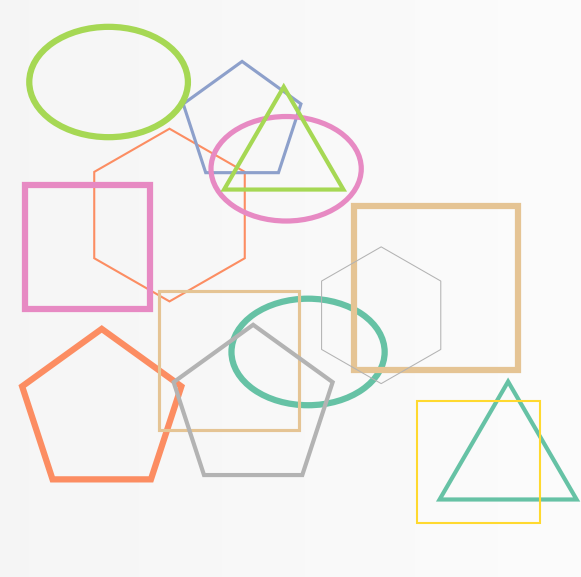[{"shape": "triangle", "thickness": 2, "radius": 0.68, "center": [0.874, 0.202]}, {"shape": "oval", "thickness": 3, "radius": 0.66, "center": [0.53, 0.39]}, {"shape": "pentagon", "thickness": 3, "radius": 0.72, "center": [0.175, 0.286]}, {"shape": "hexagon", "thickness": 1, "radius": 0.75, "center": [0.292, 0.627]}, {"shape": "pentagon", "thickness": 1.5, "radius": 0.53, "center": [0.416, 0.786]}, {"shape": "oval", "thickness": 2.5, "radius": 0.65, "center": [0.492, 0.707]}, {"shape": "square", "thickness": 3, "radius": 0.54, "center": [0.15, 0.571]}, {"shape": "triangle", "thickness": 2, "radius": 0.59, "center": [0.488, 0.73]}, {"shape": "oval", "thickness": 3, "radius": 0.68, "center": [0.187, 0.857]}, {"shape": "square", "thickness": 1, "radius": 0.53, "center": [0.823, 0.199]}, {"shape": "square", "thickness": 1.5, "radius": 0.6, "center": [0.394, 0.375]}, {"shape": "square", "thickness": 3, "radius": 0.71, "center": [0.75, 0.5]}, {"shape": "pentagon", "thickness": 2, "radius": 0.72, "center": [0.436, 0.293]}, {"shape": "hexagon", "thickness": 0.5, "radius": 0.59, "center": [0.656, 0.453]}]